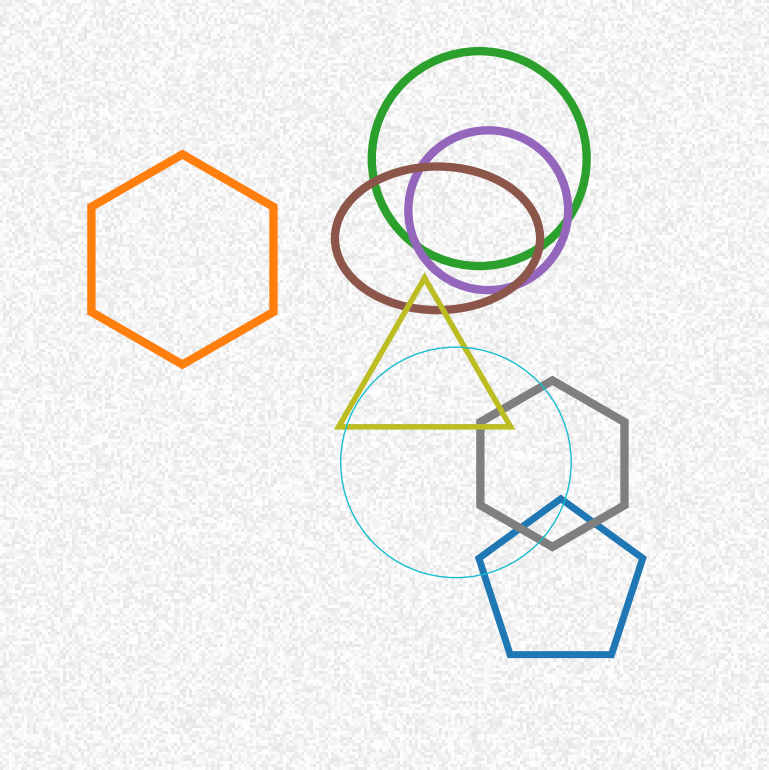[{"shape": "pentagon", "thickness": 2.5, "radius": 0.56, "center": [0.728, 0.24]}, {"shape": "hexagon", "thickness": 3, "radius": 0.68, "center": [0.237, 0.663]}, {"shape": "circle", "thickness": 3, "radius": 0.7, "center": [0.622, 0.794]}, {"shape": "circle", "thickness": 3, "radius": 0.52, "center": [0.634, 0.727]}, {"shape": "oval", "thickness": 3, "radius": 0.67, "center": [0.568, 0.691]}, {"shape": "hexagon", "thickness": 3, "radius": 0.54, "center": [0.717, 0.398]}, {"shape": "triangle", "thickness": 2, "radius": 0.64, "center": [0.551, 0.51]}, {"shape": "circle", "thickness": 0.5, "radius": 0.75, "center": [0.592, 0.399]}]